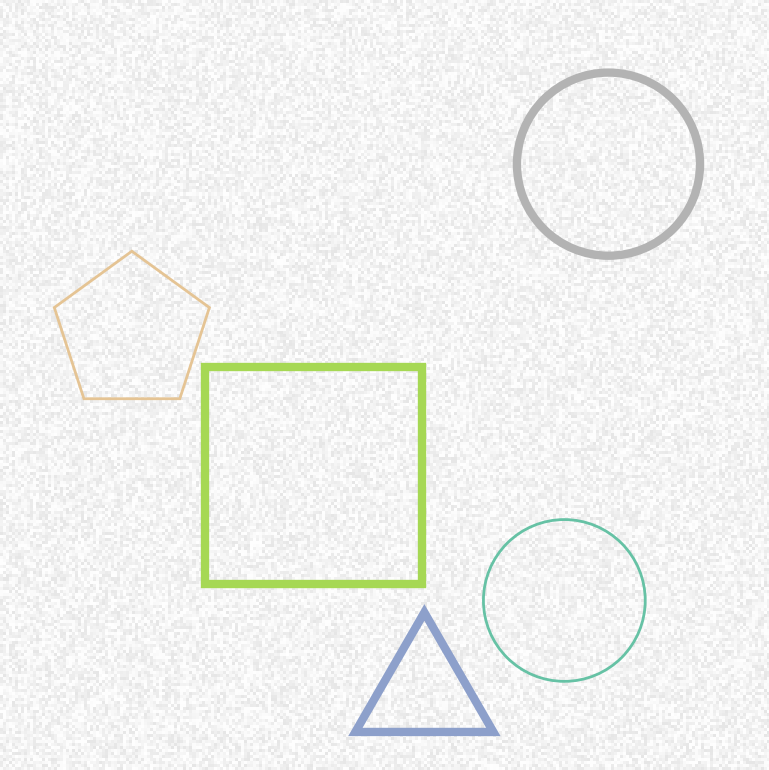[{"shape": "circle", "thickness": 1, "radius": 0.53, "center": [0.733, 0.22]}, {"shape": "triangle", "thickness": 3, "radius": 0.52, "center": [0.551, 0.101]}, {"shape": "square", "thickness": 3, "radius": 0.7, "center": [0.407, 0.383]}, {"shape": "pentagon", "thickness": 1, "radius": 0.53, "center": [0.171, 0.568]}, {"shape": "circle", "thickness": 3, "radius": 0.59, "center": [0.79, 0.787]}]